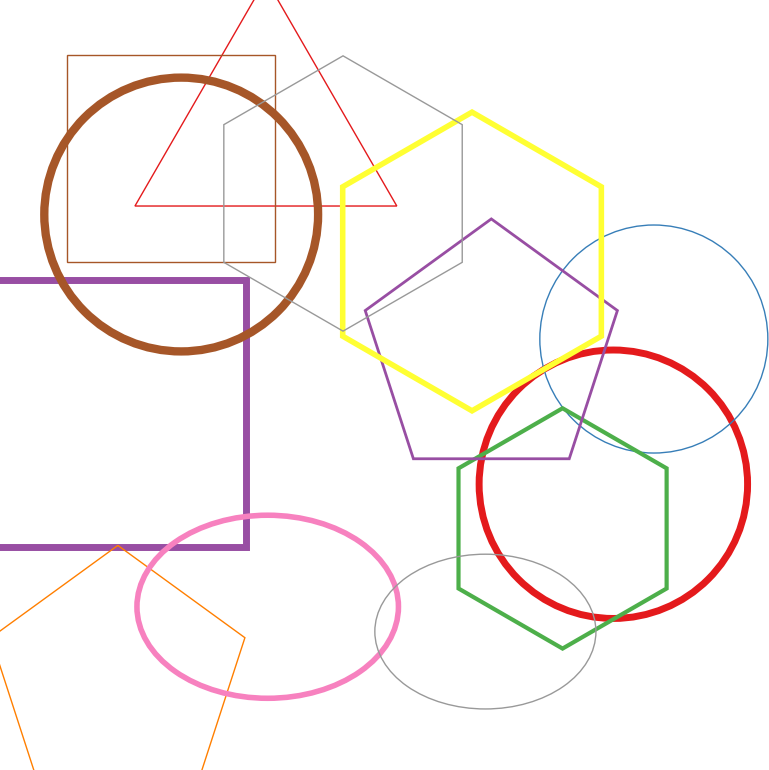[{"shape": "triangle", "thickness": 0.5, "radius": 0.98, "center": [0.345, 0.831]}, {"shape": "circle", "thickness": 2.5, "radius": 0.87, "center": [0.797, 0.371]}, {"shape": "circle", "thickness": 0.5, "radius": 0.74, "center": [0.849, 0.56]}, {"shape": "hexagon", "thickness": 1.5, "radius": 0.78, "center": [0.731, 0.314]}, {"shape": "pentagon", "thickness": 1, "radius": 0.86, "center": [0.638, 0.543]}, {"shape": "square", "thickness": 2.5, "radius": 0.87, "center": [0.146, 0.463]}, {"shape": "pentagon", "thickness": 0.5, "radius": 0.87, "center": [0.153, 0.118]}, {"shape": "hexagon", "thickness": 2, "radius": 0.97, "center": [0.613, 0.66]}, {"shape": "square", "thickness": 0.5, "radius": 0.68, "center": [0.223, 0.794]}, {"shape": "circle", "thickness": 3, "radius": 0.89, "center": [0.235, 0.721]}, {"shape": "oval", "thickness": 2, "radius": 0.85, "center": [0.348, 0.212]}, {"shape": "oval", "thickness": 0.5, "radius": 0.72, "center": [0.63, 0.18]}, {"shape": "hexagon", "thickness": 0.5, "radius": 0.89, "center": [0.445, 0.749]}]